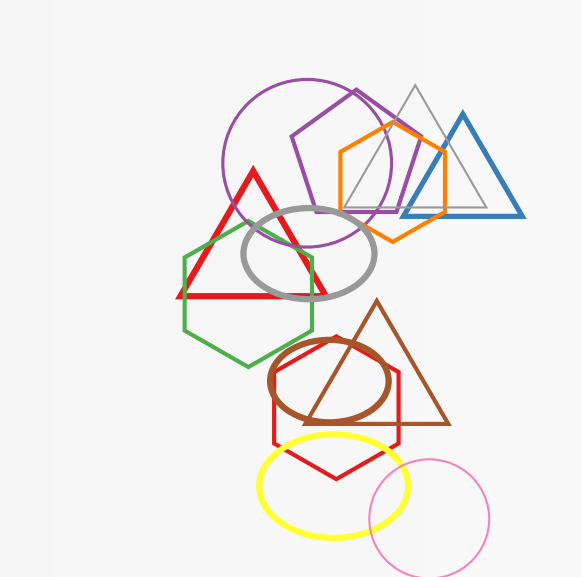[{"shape": "triangle", "thickness": 3, "radius": 0.72, "center": [0.436, 0.558]}, {"shape": "hexagon", "thickness": 2, "radius": 0.62, "center": [0.579, 0.293]}, {"shape": "triangle", "thickness": 2.5, "radius": 0.59, "center": [0.796, 0.684]}, {"shape": "hexagon", "thickness": 2, "radius": 0.63, "center": [0.427, 0.49]}, {"shape": "circle", "thickness": 1.5, "radius": 0.73, "center": [0.529, 0.716]}, {"shape": "pentagon", "thickness": 2, "radius": 0.59, "center": [0.613, 0.727]}, {"shape": "hexagon", "thickness": 2, "radius": 0.52, "center": [0.676, 0.684]}, {"shape": "oval", "thickness": 3, "radius": 0.64, "center": [0.574, 0.157]}, {"shape": "oval", "thickness": 3, "radius": 0.51, "center": [0.567, 0.339]}, {"shape": "triangle", "thickness": 2, "radius": 0.71, "center": [0.648, 0.336]}, {"shape": "circle", "thickness": 1, "radius": 0.52, "center": [0.739, 0.101]}, {"shape": "oval", "thickness": 3, "radius": 0.56, "center": [0.532, 0.56]}, {"shape": "triangle", "thickness": 1, "radius": 0.71, "center": [0.714, 0.71]}]